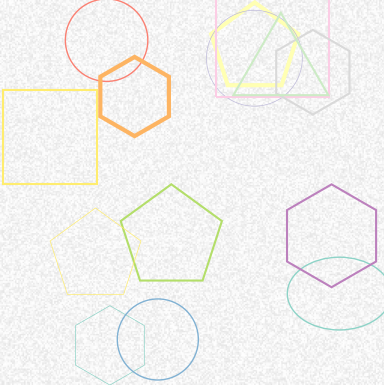[{"shape": "hexagon", "thickness": 0.5, "radius": 0.52, "center": [0.286, 0.103]}, {"shape": "oval", "thickness": 1, "radius": 0.67, "center": [0.881, 0.237]}, {"shape": "pentagon", "thickness": 3, "radius": 0.59, "center": [0.661, 0.875]}, {"shape": "circle", "thickness": 0.5, "radius": 0.62, "center": [0.661, 0.849]}, {"shape": "circle", "thickness": 1, "radius": 0.54, "center": [0.277, 0.896]}, {"shape": "circle", "thickness": 1, "radius": 0.53, "center": [0.41, 0.118]}, {"shape": "hexagon", "thickness": 3, "radius": 0.51, "center": [0.35, 0.749]}, {"shape": "pentagon", "thickness": 1.5, "radius": 0.69, "center": [0.445, 0.383]}, {"shape": "square", "thickness": 1.5, "radius": 0.73, "center": [0.708, 0.895]}, {"shape": "hexagon", "thickness": 1.5, "radius": 0.55, "center": [0.813, 0.812]}, {"shape": "hexagon", "thickness": 1.5, "radius": 0.67, "center": [0.861, 0.388]}, {"shape": "triangle", "thickness": 1.5, "radius": 0.71, "center": [0.73, 0.824]}, {"shape": "pentagon", "thickness": 0.5, "radius": 0.62, "center": [0.248, 0.336]}, {"shape": "square", "thickness": 1.5, "radius": 0.61, "center": [0.13, 0.644]}]